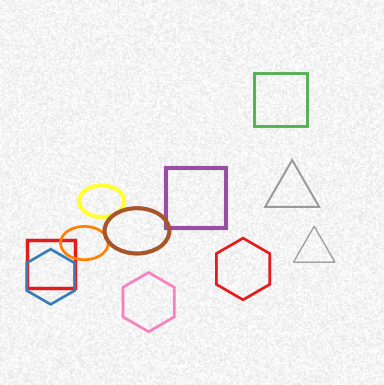[{"shape": "square", "thickness": 2.5, "radius": 0.31, "center": [0.132, 0.314]}, {"shape": "hexagon", "thickness": 2, "radius": 0.4, "center": [0.631, 0.301]}, {"shape": "hexagon", "thickness": 2, "radius": 0.36, "center": [0.132, 0.281]}, {"shape": "square", "thickness": 2, "radius": 0.35, "center": [0.73, 0.741]}, {"shape": "square", "thickness": 3, "radius": 0.39, "center": [0.509, 0.486]}, {"shape": "oval", "thickness": 2, "radius": 0.31, "center": [0.219, 0.369]}, {"shape": "oval", "thickness": 3, "radius": 0.29, "center": [0.264, 0.477]}, {"shape": "oval", "thickness": 3, "radius": 0.42, "center": [0.356, 0.4]}, {"shape": "hexagon", "thickness": 2, "radius": 0.38, "center": [0.386, 0.215]}, {"shape": "triangle", "thickness": 1, "radius": 0.31, "center": [0.816, 0.35]}, {"shape": "triangle", "thickness": 1.5, "radius": 0.41, "center": [0.759, 0.503]}]